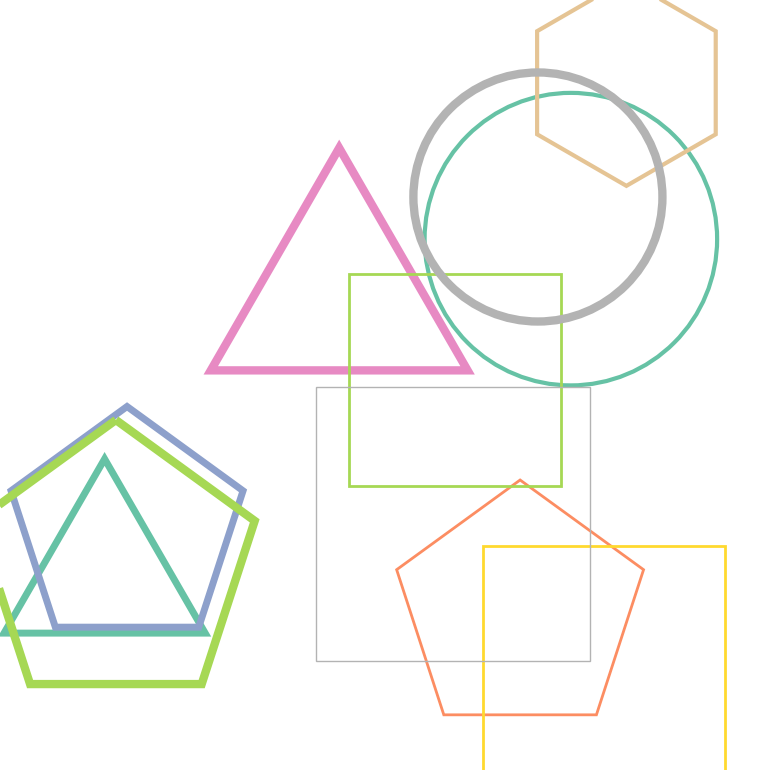[{"shape": "circle", "thickness": 1.5, "radius": 0.95, "center": [0.741, 0.689]}, {"shape": "triangle", "thickness": 2.5, "radius": 0.75, "center": [0.136, 0.253]}, {"shape": "pentagon", "thickness": 1, "radius": 0.84, "center": [0.675, 0.208]}, {"shape": "pentagon", "thickness": 2.5, "radius": 0.79, "center": [0.165, 0.314]}, {"shape": "triangle", "thickness": 3, "radius": 0.96, "center": [0.441, 0.615]}, {"shape": "square", "thickness": 1, "radius": 0.69, "center": [0.591, 0.506]}, {"shape": "pentagon", "thickness": 3, "radius": 0.95, "center": [0.15, 0.265]}, {"shape": "square", "thickness": 1, "radius": 0.79, "center": [0.784, 0.133]}, {"shape": "hexagon", "thickness": 1.5, "radius": 0.67, "center": [0.814, 0.893]}, {"shape": "circle", "thickness": 3, "radius": 0.81, "center": [0.699, 0.744]}, {"shape": "square", "thickness": 0.5, "radius": 0.89, "center": [0.588, 0.319]}]